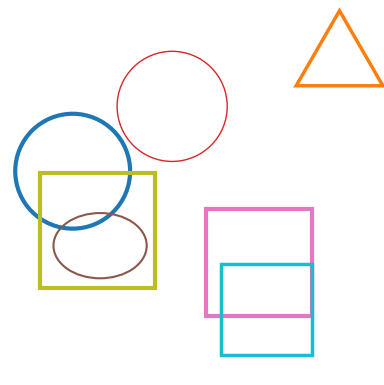[{"shape": "circle", "thickness": 3, "radius": 0.75, "center": [0.189, 0.555]}, {"shape": "triangle", "thickness": 2.5, "radius": 0.65, "center": [0.882, 0.842]}, {"shape": "circle", "thickness": 1, "radius": 0.72, "center": [0.447, 0.724]}, {"shape": "oval", "thickness": 1.5, "radius": 0.61, "center": [0.26, 0.362]}, {"shape": "square", "thickness": 3, "radius": 0.69, "center": [0.672, 0.318]}, {"shape": "square", "thickness": 3, "radius": 0.75, "center": [0.253, 0.402]}, {"shape": "square", "thickness": 2.5, "radius": 0.59, "center": [0.693, 0.196]}]